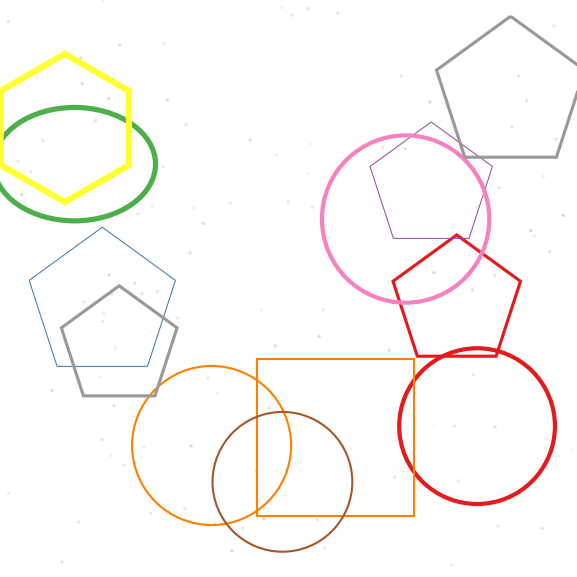[{"shape": "pentagon", "thickness": 1.5, "radius": 0.58, "center": [0.791, 0.476]}, {"shape": "circle", "thickness": 2, "radius": 0.67, "center": [0.826, 0.261]}, {"shape": "pentagon", "thickness": 0.5, "radius": 0.67, "center": [0.177, 0.472]}, {"shape": "oval", "thickness": 2.5, "radius": 0.7, "center": [0.129, 0.715]}, {"shape": "pentagon", "thickness": 0.5, "radius": 0.56, "center": [0.747, 0.676]}, {"shape": "square", "thickness": 1, "radius": 0.68, "center": [0.581, 0.242]}, {"shape": "circle", "thickness": 1, "radius": 0.69, "center": [0.366, 0.228]}, {"shape": "hexagon", "thickness": 3, "radius": 0.64, "center": [0.112, 0.777]}, {"shape": "circle", "thickness": 1, "radius": 0.61, "center": [0.489, 0.165]}, {"shape": "circle", "thickness": 2, "radius": 0.72, "center": [0.702, 0.62]}, {"shape": "pentagon", "thickness": 1.5, "radius": 0.53, "center": [0.206, 0.399]}, {"shape": "pentagon", "thickness": 1.5, "radius": 0.67, "center": [0.884, 0.836]}]